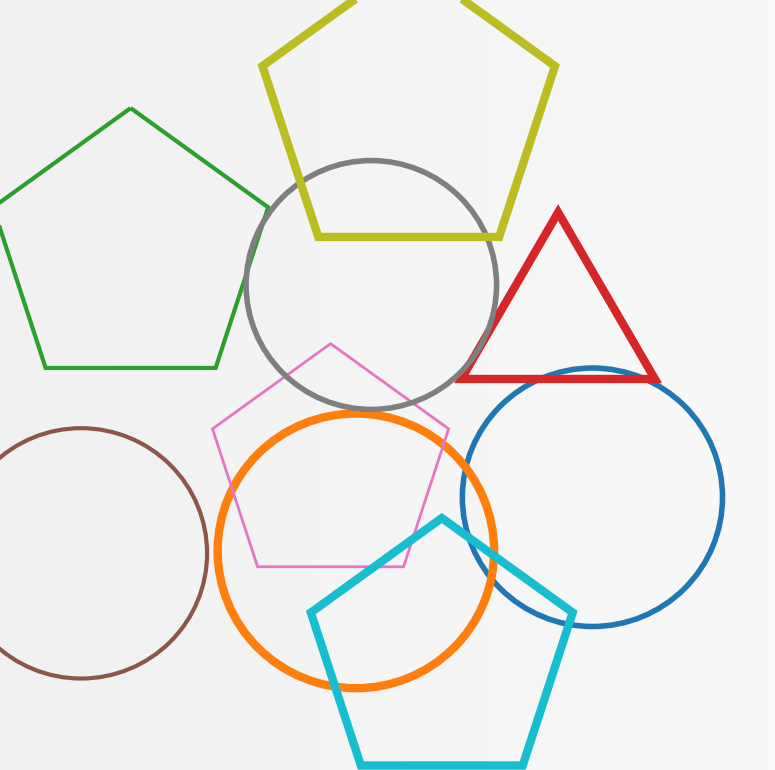[{"shape": "circle", "thickness": 2, "radius": 0.84, "center": [0.764, 0.354]}, {"shape": "circle", "thickness": 3, "radius": 0.89, "center": [0.459, 0.285]}, {"shape": "pentagon", "thickness": 1.5, "radius": 0.93, "center": [0.169, 0.673]}, {"shape": "triangle", "thickness": 3, "radius": 0.72, "center": [0.72, 0.58]}, {"shape": "circle", "thickness": 1.5, "radius": 0.81, "center": [0.105, 0.281]}, {"shape": "pentagon", "thickness": 1, "radius": 0.8, "center": [0.427, 0.394]}, {"shape": "circle", "thickness": 2, "radius": 0.81, "center": [0.479, 0.63]}, {"shape": "pentagon", "thickness": 3, "radius": 0.99, "center": [0.527, 0.853]}, {"shape": "pentagon", "thickness": 3, "radius": 0.89, "center": [0.57, 0.15]}]